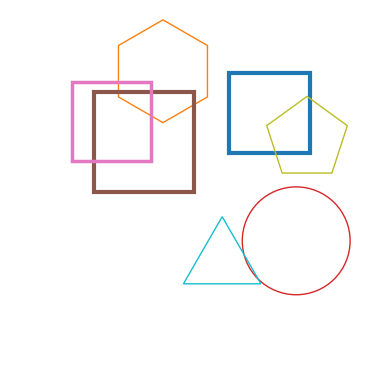[{"shape": "square", "thickness": 3, "radius": 0.52, "center": [0.701, 0.706]}, {"shape": "hexagon", "thickness": 1, "radius": 0.67, "center": [0.423, 0.815]}, {"shape": "circle", "thickness": 1, "radius": 0.7, "center": [0.769, 0.374]}, {"shape": "square", "thickness": 3, "radius": 0.65, "center": [0.373, 0.63]}, {"shape": "square", "thickness": 2.5, "radius": 0.51, "center": [0.29, 0.685]}, {"shape": "pentagon", "thickness": 1, "radius": 0.55, "center": [0.797, 0.64]}, {"shape": "triangle", "thickness": 1, "radius": 0.58, "center": [0.577, 0.321]}]